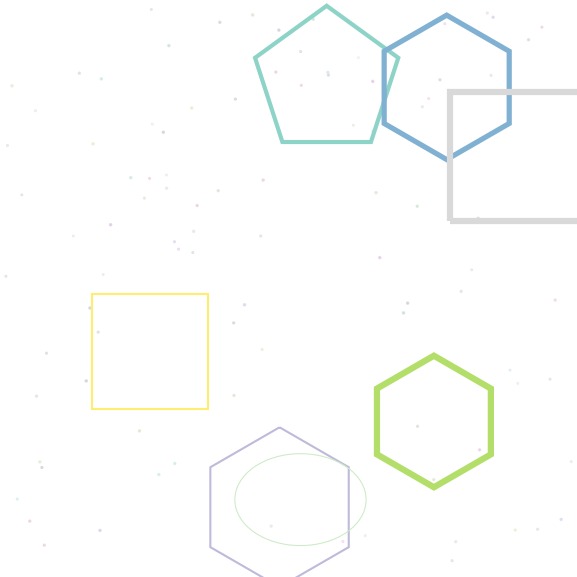[{"shape": "pentagon", "thickness": 2, "radius": 0.65, "center": [0.566, 0.859]}, {"shape": "hexagon", "thickness": 1, "radius": 0.69, "center": [0.484, 0.121]}, {"shape": "hexagon", "thickness": 2.5, "radius": 0.63, "center": [0.773, 0.848]}, {"shape": "hexagon", "thickness": 3, "radius": 0.57, "center": [0.751, 0.269]}, {"shape": "square", "thickness": 3, "radius": 0.56, "center": [0.89, 0.728]}, {"shape": "oval", "thickness": 0.5, "radius": 0.57, "center": [0.52, 0.134]}, {"shape": "square", "thickness": 1, "radius": 0.5, "center": [0.26, 0.39]}]